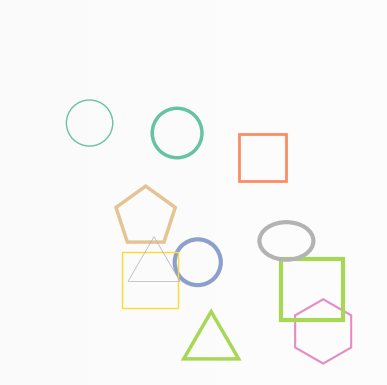[{"shape": "circle", "thickness": 2.5, "radius": 0.32, "center": [0.457, 0.654]}, {"shape": "circle", "thickness": 1, "radius": 0.3, "center": [0.231, 0.68]}, {"shape": "square", "thickness": 2, "radius": 0.3, "center": [0.676, 0.59]}, {"shape": "circle", "thickness": 3, "radius": 0.3, "center": [0.51, 0.319]}, {"shape": "hexagon", "thickness": 1.5, "radius": 0.42, "center": [0.834, 0.139]}, {"shape": "square", "thickness": 3, "radius": 0.4, "center": [0.806, 0.248]}, {"shape": "triangle", "thickness": 2.5, "radius": 0.41, "center": [0.545, 0.109]}, {"shape": "square", "thickness": 1, "radius": 0.36, "center": [0.388, 0.273]}, {"shape": "pentagon", "thickness": 2.5, "radius": 0.4, "center": [0.376, 0.436]}, {"shape": "triangle", "thickness": 0.5, "radius": 0.39, "center": [0.397, 0.308]}, {"shape": "oval", "thickness": 3, "radius": 0.35, "center": [0.739, 0.374]}]